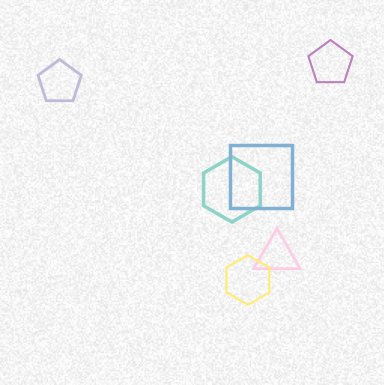[{"shape": "hexagon", "thickness": 2.5, "radius": 0.42, "center": [0.602, 0.508]}, {"shape": "pentagon", "thickness": 2, "radius": 0.3, "center": [0.155, 0.786]}, {"shape": "square", "thickness": 2.5, "radius": 0.41, "center": [0.678, 0.542]}, {"shape": "triangle", "thickness": 2, "radius": 0.35, "center": [0.719, 0.337]}, {"shape": "pentagon", "thickness": 1.5, "radius": 0.3, "center": [0.858, 0.835]}, {"shape": "hexagon", "thickness": 1.5, "radius": 0.32, "center": [0.644, 0.273]}]